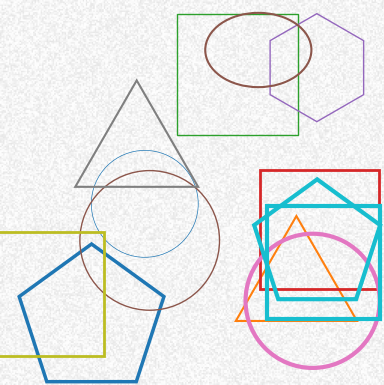[{"shape": "pentagon", "thickness": 2.5, "radius": 0.99, "center": [0.238, 0.169]}, {"shape": "circle", "thickness": 0.5, "radius": 0.69, "center": [0.376, 0.471]}, {"shape": "triangle", "thickness": 1.5, "radius": 0.91, "center": [0.77, 0.257]}, {"shape": "square", "thickness": 1, "radius": 0.79, "center": [0.616, 0.805]}, {"shape": "square", "thickness": 2, "radius": 0.78, "center": [0.83, 0.404]}, {"shape": "hexagon", "thickness": 1, "radius": 0.7, "center": [0.823, 0.824]}, {"shape": "circle", "thickness": 1, "radius": 0.91, "center": [0.389, 0.376]}, {"shape": "oval", "thickness": 1.5, "radius": 0.69, "center": [0.671, 0.87]}, {"shape": "circle", "thickness": 3, "radius": 0.87, "center": [0.812, 0.219]}, {"shape": "triangle", "thickness": 1.5, "radius": 0.92, "center": [0.355, 0.607]}, {"shape": "square", "thickness": 2, "radius": 0.81, "center": [0.109, 0.237]}, {"shape": "pentagon", "thickness": 3, "radius": 0.86, "center": [0.824, 0.362]}, {"shape": "square", "thickness": 3, "radius": 0.73, "center": [0.84, 0.318]}]